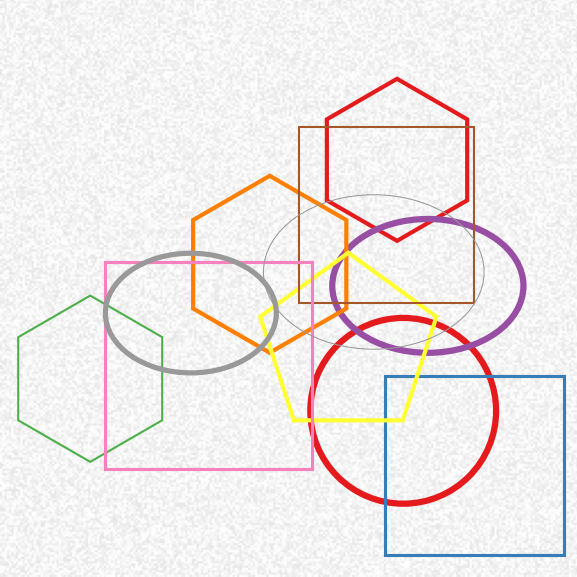[{"shape": "circle", "thickness": 3, "radius": 0.8, "center": [0.698, 0.288]}, {"shape": "hexagon", "thickness": 2, "radius": 0.7, "center": [0.687, 0.722]}, {"shape": "square", "thickness": 1.5, "radius": 0.77, "center": [0.822, 0.194]}, {"shape": "hexagon", "thickness": 1, "radius": 0.72, "center": [0.156, 0.343]}, {"shape": "oval", "thickness": 3, "radius": 0.83, "center": [0.741, 0.504]}, {"shape": "hexagon", "thickness": 2, "radius": 0.77, "center": [0.467, 0.542]}, {"shape": "pentagon", "thickness": 2, "radius": 0.8, "center": [0.603, 0.401]}, {"shape": "square", "thickness": 1, "radius": 0.76, "center": [0.669, 0.627]}, {"shape": "square", "thickness": 1.5, "radius": 0.9, "center": [0.361, 0.366]}, {"shape": "oval", "thickness": 0.5, "radius": 0.96, "center": [0.647, 0.528]}, {"shape": "oval", "thickness": 2.5, "radius": 0.74, "center": [0.331, 0.457]}]